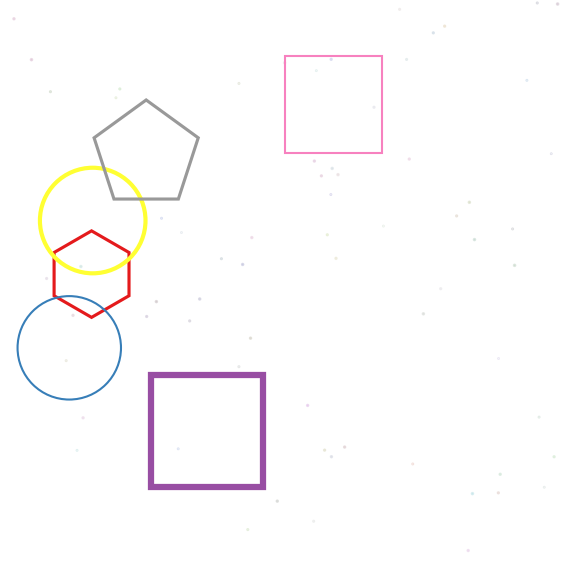[{"shape": "hexagon", "thickness": 1.5, "radius": 0.37, "center": [0.159, 0.524]}, {"shape": "circle", "thickness": 1, "radius": 0.45, "center": [0.12, 0.397]}, {"shape": "square", "thickness": 3, "radius": 0.48, "center": [0.359, 0.253]}, {"shape": "circle", "thickness": 2, "radius": 0.46, "center": [0.161, 0.617]}, {"shape": "square", "thickness": 1, "radius": 0.42, "center": [0.578, 0.818]}, {"shape": "pentagon", "thickness": 1.5, "radius": 0.47, "center": [0.253, 0.731]}]